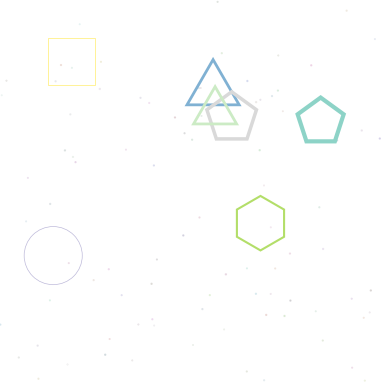[{"shape": "pentagon", "thickness": 3, "radius": 0.31, "center": [0.833, 0.684]}, {"shape": "circle", "thickness": 0.5, "radius": 0.38, "center": [0.138, 0.336]}, {"shape": "triangle", "thickness": 2, "radius": 0.39, "center": [0.553, 0.767]}, {"shape": "hexagon", "thickness": 1.5, "radius": 0.35, "center": [0.677, 0.42]}, {"shape": "pentagon", "thickness": 2.5, "radius": 0.34, "center": [0.602, 0.694]}, {"shape": "triangle", "thickness": 2, "radius": 0.32, "center": [0.559, 0.71]}, {"shape": "square", "thickness": 0.5, "radius": 0.3, "center": [0.186, 0.84]}]